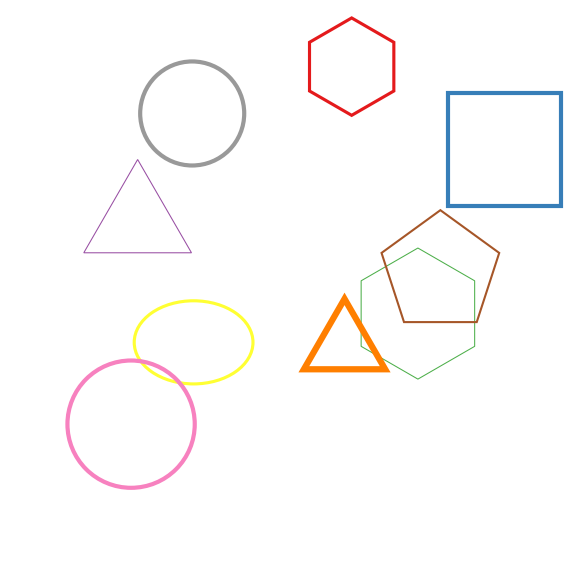[{"shape": "hexagon", "thickness": 1.5, "radius": 0.42, "center": [0.609, 0.884]}, {"shape": "square", "thickness": 2, "radius": 0.49, "center": [0.873, 0.74]}, {"shape": "hexagon", "thickness": 0.5, "radius": 0.57, "center": [0.724, 0.456]}, {"shape": "triangle", "thickness": 0.5, "radius": 0.54, "center": [0.238, 0.615]}, {"shape": "triangle", "thickness": 3, "radius": 0.41, "center": [0.597, 0.4]}, {"shape": "oval", "thickness": 1.5, "radius": 0.51, "center": [0.335, 0.406]}, {"shape": "pentagon", "thickness": 1, "radius": 0.54, "center": [0.763, 0.528]}, {"shape": "circle", "thickness": 2, "radius": 0.55, "center": [0.227, 0.265]}, {"shape": "circle", "thickness": 2, "radius": 0.45, "center": [0.333, 0.803]}]